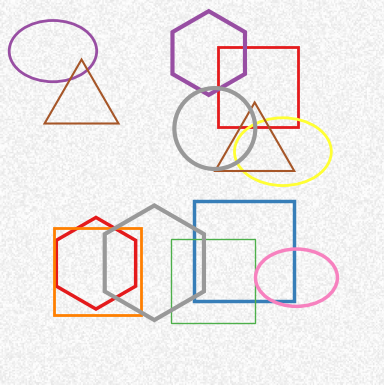[{"shape": "hexagon", "thickness": 2.5, "radius": 0.59, "center": [0.249, 0.316]}, {"shape": "square", "thickness": 2, "radius": 0.52, "center": [0.671, 0.774]}, {"shape": "square", "thickness": 2.5, "radius": 0.65, "center": [0.634, 0.348]}, {"shape": "square", "thickness": 1, "radius": 0.55, "center": [0.553, 0.27]}, {"shape": "oval", "thickness": 2, "radius": 0.57, "center": [0.137, 0.867]}, {"shape": "hexagon", "thickness": 3, "radius": 0.54, "center": [0.542, 0.862]}, {"shape": "square", "thickness": 2, "radius": 0.56, "center": [0.253, 0.295]}, {"shape": "oval", "thickness": 2, "radius": 0.63, "center": [0.735, 0.606]}, {"shape": "triangle", "thickness": 1.5, "radius": 0.59, "center": [0.662, 0.615]}, {"shape": "triangle", "thickness": 1.5, "radius": 0.55, "center": [0.212, 0.735]}, {"shape": "oval", "thickness": 2.5, "radius": 0.53, "center": [0.77, 0.279]}, {"shape": "circle", "thickness": 3, "radius": 0.53, "center": [0.558, 0.666]}, {"shape": "hexagon", "thickness": 3, "radius": 0.74, "center": [0.401, 0.318]}]